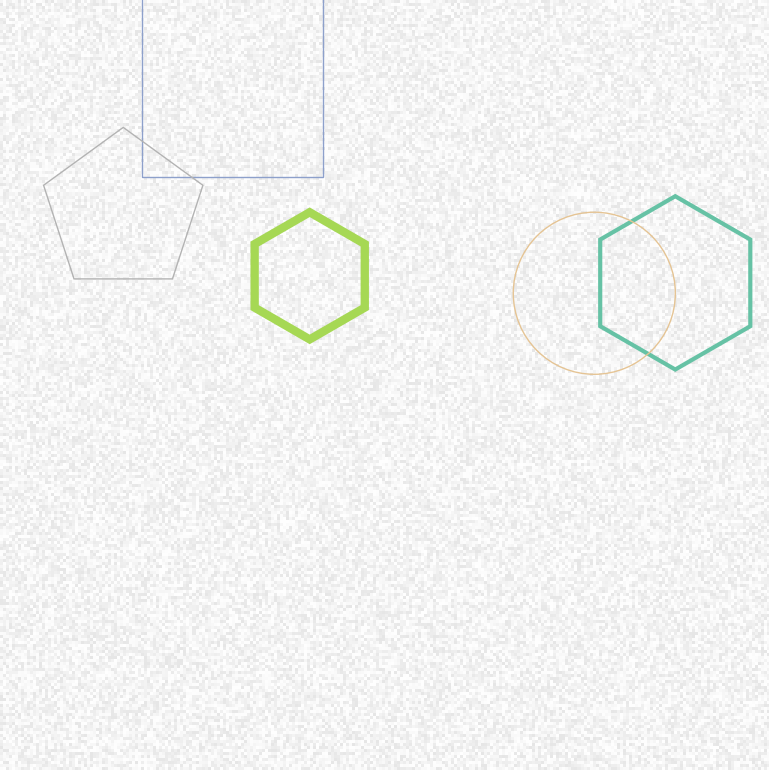[{"shape": "hexagon", "thickness": 1.5, "radius": 0.56, "center": [0.877, 0.633]}, {"shape": "square", "thickness": 0.5, "radius": 0.59, "center": [0.302, 0.887]}, {"shape": "hexagon", "thickness": 3, "radius": 0.41, "center": [0.402, 0.642]}, {"shape": "circle", "thickness": 0.5, "radius": 0.53, "center": [0.772, 0.619]}, {"shape": "pentagon", "thickness": 0.5, "radius": 0.54, "center": [0.16, 0.726]}]